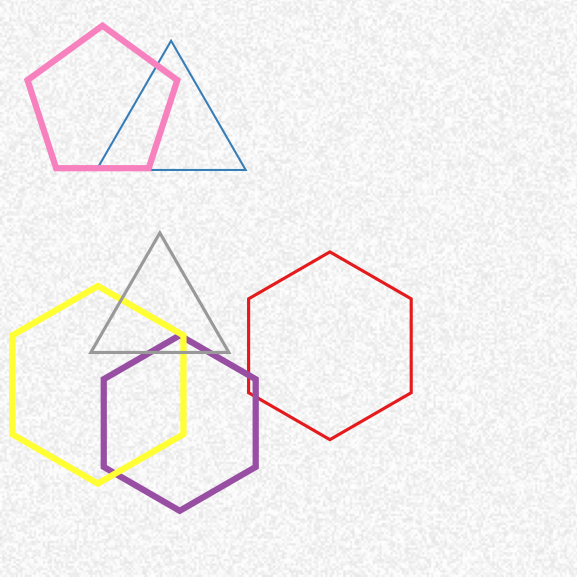[{"shape": "hexagon", "thickness": 1.5, "radius": 0.81, "center": [0.571, 0.4]}, {"shape": "triangle", "thickness": 1, "radius": 0.75, "center": [0.296, 0.779]}, {"shape": "hexagon", "thickness": 3, "radius": 0.76, "center": [0.311, 0.267]}, {"shape": "hexagon", "thickness": 3, "radius": 0.86, "center": [0.169, 0.333]}, {"shape": "pentagon", "thickness": 3, "radius": 0.68, "center": [0.177, 0.818]}, {"shape": "triangle", "thickness": 1.5, "radius": 0.69, "center": [0.277, 0.458]}]